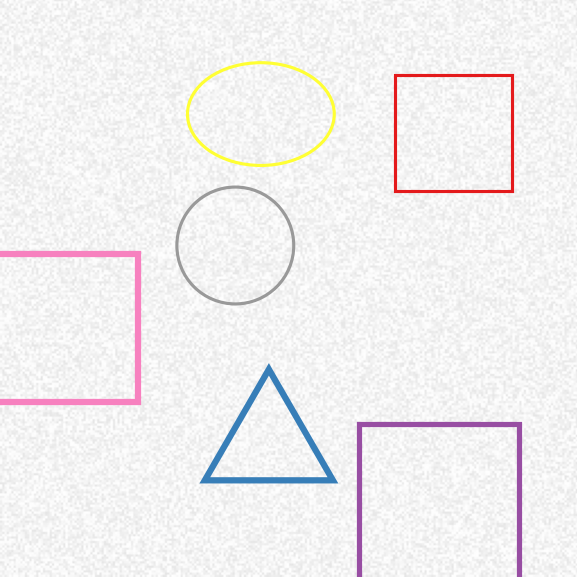[{"shape": "square", "thickness": 1.5, "radius": 0.5, "center": [0.786, 0.769]}, {"shape": "triangle", "thickness": 3, "radius": 0.64, "center": [0.466, 0.231]}, {"shape": "square", "thickness": 2.5, "radius": 0.69, "center": [0.761, 0.128]}, {"shape": "oval", "thickness": 1.5, "radius": 0.64, "center": [0.452, 0.802]}, {"shape": "square", "thickness": 3, "radius": 0.64, "center": [0.11, 0.431]}, {"shape": "circle", "thickness": 1.5, "radius": 0.51, "center": [0.407, 0.574]}]